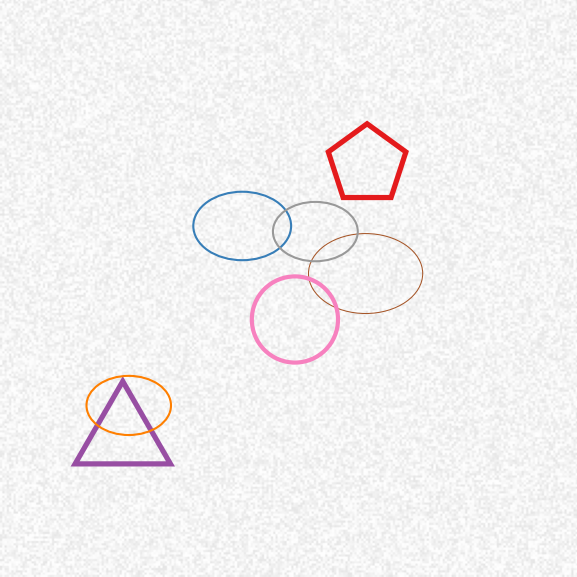[{"shape": "pentagon", "thickness": 2.5, "radius": 0.35, "center": [0.636, 0.714]}, {"shape": "oval", "thickness": 1, "radius": 0.42, "center": [0.419, 0.608]}, {"shape": "triangle", "thickness": 2.5, "radius": 0.48, "center": [0.213, 0.244]}, {"shape": "oval", "thickness": 1, "radius": 0.37, "center": [0.223, 0.297]}, {"shape": "oval", "thickness": 0.5, "radius": 0.49, "center": [0.633, 0.525]}, {"shape": "circle", "thickness": 2, "radius": 0.37, "center": [0.511, 0.446]}, {"shape": "oval", "thickness": 1, "radius": 0.37, "center": [0.546, 0.598]}]